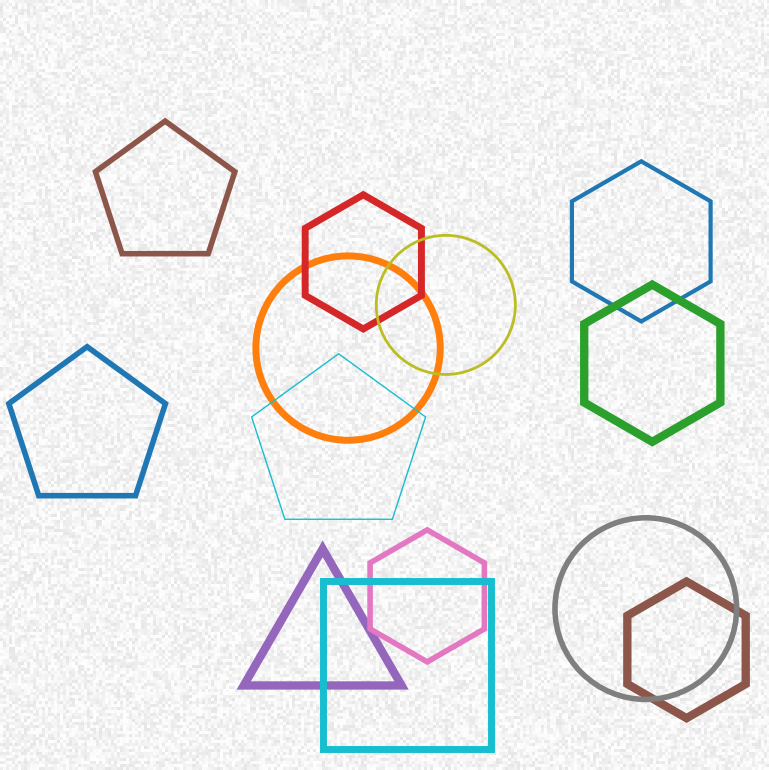[{"shape": "pentagon", "thickness": 2, "radius": 0.53, "center": [0.113, 0.443]}, {"shape": "hexagon", "thickness": 1.5, "radius": 0.52, "center": [0.833, 0.687]}, {"shape": "circle", "thickness": 2.5, "radius": 0.6, "center": [0.452, 0.548]}, {"shape": "hexagon", "thickness": 3, "radius": 0.51, "center": [0.847, 0.528]}, {"shape": "hexagon", "thickness": 2.5, "radius": 0.44, "center": [0.472, 0.66]}, {"shape": "triangle", "thickness": 3, "radius": 0.59, "center": [0.419, 0.169]}, {"shape": "pentagon", "thickness": 2, "radius": 0.48, "center": [0.214, 0.748]}, {"shape": "hexagon", "thickness": 3, "radius": 0.44, "center": [0.892, 0.156]}, {"shape": "hexagon", "thickness": 2, "radius": 0.43, "center": [0.555, 0.226]}, {"shape": "circle", "thickness": 2, "radius": 0.59, "center": [0.839, 0.21]}, {"shape": "circle", "thickness": 1, "radius": 0.45, "center": [0.579, 0.604]}, {"shape": "square", "thickness": 2.5, "radius": 0.55, "center": [0.529, 0.136]}, {"shape": "pentagon", "thickness": 0.5, "radius": 0.59, "center": [0.44, 0.422]}]